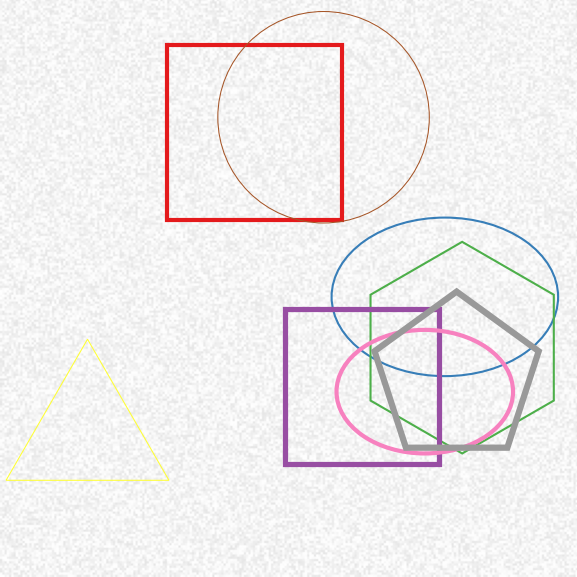[{"shape": "square", "thickness": 2, "radius": 0.76, "center": [0.44, 0.769]}, {"shape": "oval", "thickness": 1, "radius": 0.98, "center": [0.77, 0.485]}, {"shape": "hexagon", "thickness": 1, "radius": 0.92, "center": [0.8, 0.397]}, {"shape": "square", "thickness": 2.5, "radius": 0.67, "center": [0.627, 0.33]}, {"shape": "triangle", "thickness": 0.5, "radius": 0.81, "center": [0.152, 0.249]}, {"shape": "circle", "thickness": 0.5, "radius": 0.92, "center": [0.56, 0.796]}, {"shape": "oval", "thickness": 2, "radius": 0.76, "center": [0.736, 0.321]}, {"shape": "pentagon", "thickness": 3, "radius": 0.75, "center": [0.791, 0.345]}]